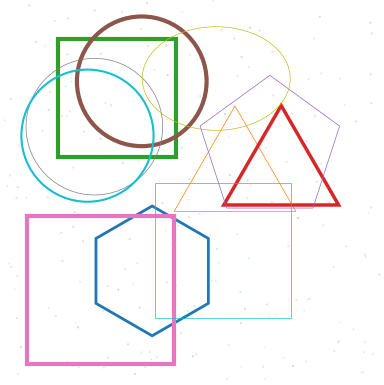[{"shape": "hexagon", "thickness": 2, "radius": 0.84, "center": [0.395, 0.296]}, {"shape": "triangle", "thickness": 0.5, "radius": 0.91, "center": [0.61, 0.542]}, {"shape": "square", "thickness": 3, "radius": 0.77, "center": [0.303, 0.745]}, {"shape": "triangle", "thickness": 2.5, "radius": 0.86, "center": [0.73, 0.554]}, {"shape": "pentagon", "thickness": 0.5, "radius": 0.95, "center": [0.701, 0.614]}, {"shape": "circle", "thickness": 3, "radius": 0.84, "center": [0.368, 0.789]}, {"shape": "square", "thickness": 3, "radius": 0.96, "center": [0.261, 0.247]}, {"shape": "circle", "thickness": 0.5, "radius": 0.89, "center": [0.245, 0.671]}, {"shape": "oval", "thickness": 0.5, "radius": 0.96, "center": [0.562, 0.796]}, {"shape": "square", "thickness": 0.5, "radius": 0.88, "center": [0.579, 0.35]}, {"shape": "circle", "thickness": 1.5, "radius": 0.86, "center": [0.227, 0.648]}]